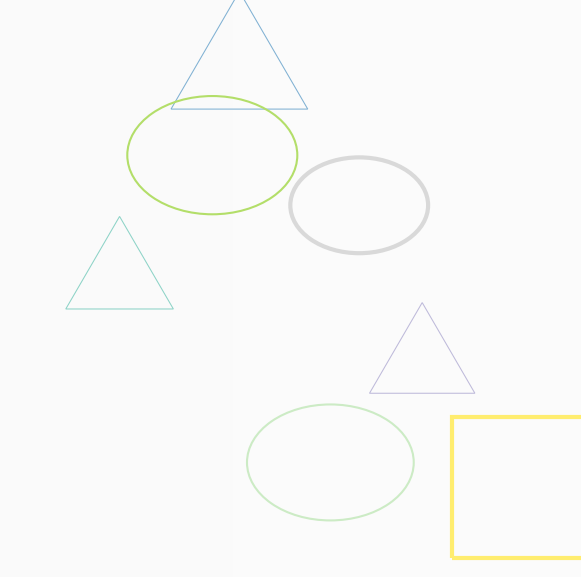[{"shape": "triangle", "thickness": 0.5, "radius": 0.53, "center": [0.206, 0.518]}, {"shape": "triangle", "thickness": 0.5, "radius": 0.52, "center": [0.726, 0.371]}, {"shape": "triangle", "thickness": 0.5, "radius": 0.68, "center": [0.412, 0.878]}, {"shape": "oval", "thickness": 1, "radius": 0.73, "center": [0.365, 0.73]}, {"shape": "oval", "thickness": 2, "radius": 0.59, "center": [0.618, 0.644]}, {"shape": "oval", "thickness": 1, "radius": 0.72, "center": [0.568, 0.198]}, {"shape": "square", "thickness": 2, "radius": 0.61, "center": [0.9, 0.155]}]